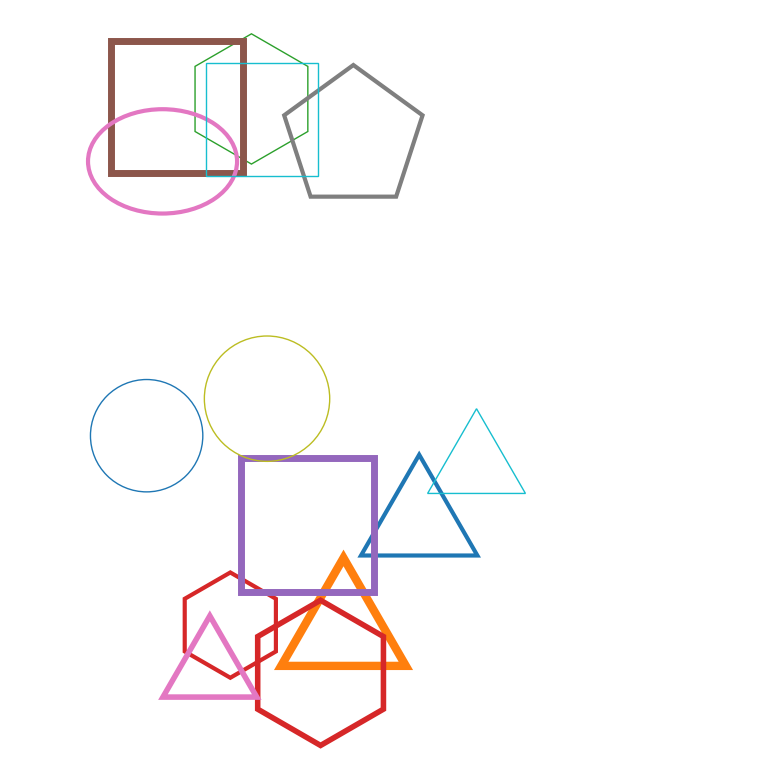[{"shape": "triangle", "thickness": 1.5, "radius": 0.44, "center": [0.544, 0.322]}, {"shape": "circle", "thickness": 0.5, "radius": 0.36, "center": [0.19, 0.434]}, {"shape": "triangle", "thickness": 3, "radius": 0.47, "center": [0.446, 0.182]}, {"shape": "hexagon", "thickness": 0.5, "radius": 0.42, "center": [0.327, 0.872]}, {"shape": "hexagon", "thickness": 1.5, "radius": 0.34, "center": [0.299, 0.188]}, {"shape": "hexagon", "thickness": 2, "radius": 0.47, "center": [0.416, 0.126]}, {"shape": "square", "thickness": 2.5, "radius": 0.43, "center": [0.4, 0.318]}, {"shape": "square", "thickness": 2.5, "radius": 0.43, "center": [0.229, 0.861]}, {"shape": "oval", "thickness": 1.5, "radius": 0.48, "center": [0.211, 0.79]}, {"shape": "triangle", "thickness": 2, "radius": 0.35, "center": [0.273, 0.13]}, {"shape": "pentagon", "thickness": 1.5, "radius": 0.47, "center": [0.459, 0.821]}, {"shape": "circle", "thickness": 0.5, "radius": 0.41, "center": [0.347, 0.482]}, {"shape": "triangle", "thickness": 0.5, "radius": 0.37, "center": [0.619, 0.396]}, {"shape": "square", "thickness": 0.5, "radius": 0.37, "center": [0.34, 0.845]}]